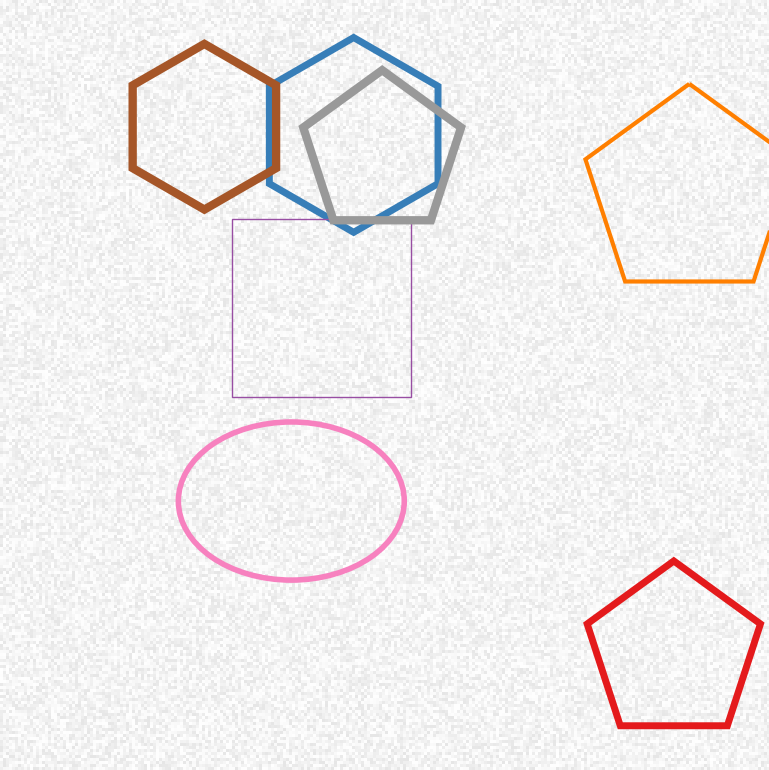[{"shape": "pentagon", "thickness": 2.5, "radius": 0.59, "center": [0.875, 0.153]}, {"shape": "hexagon", "thickness": 2.5, "radius": 0.63, "center": [0.459, 0.825]}, {"shape": "square", "thickness": 0.5, "radius": 0.58, "center": [0.418, 0.6]}, {"shape": "pentagon", "thickness": 1.5, "radius": 0.71, "center": [0.895, 0.749]}, {"shape": "hexagon", "thickness": 3, "radius": 0.54, "center": [0.265, 0.835]}, {"shape": "oval", "thickness": 2, "radius": 0.73, "center": [0.378, 0.349]}, {"shape": "pentagon", "thickness": 3, "radius": 0.54, "center": [0.496, 0.801]}]